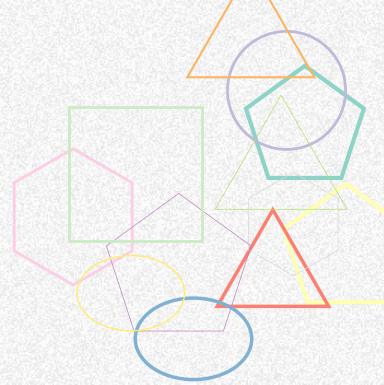[{"shape": "pentagon", "thickness": 3, "radius": 0.8, "center": [0.792, 0.668]}, {"shape": "pentagon", "thickness": 3, "radius": 0.85, "center": [0.899, 0.353]}, {"shape": "circle", "thickness": 2, "radius": 0.77, "center": [0.744, 0.765]}, {"shape": "triangle", "thickness": 2.5, "radius": 0.84, "center": [0.709, 0.288]}, {"shape": "oval", "thickness": 2.5, "radius": 0.76, "center": [0.503, 0.12]}, {"shape": "triangle", "thickness": 1.5, "radius": 0.95, "center": [0.651, 0.895]}, {"shape": "triangle", "thickness": 0.5, "radius": 0.99, "center": [0.73, 0.555]}, {"shape": "hexagon", "thickness": 2, "radius": 0.88, "center": [0.19, 0.437]}, {"shape": "hexagon", "thickness": 0.5, "radius": 0.67, "center": [0.762, 0.418]}, {"shape": "pentagon", "thickness": 0.5, "radius": 0.99, "center": [0.464, 0.3]}, {"shape": "square", "thickness": 2, "radius": 0.87, "center": [0.352, 0.548]}, {"shape": "oval", "thickness": 1, "radius": 0.7, "center": [0.34, 0.238]}]